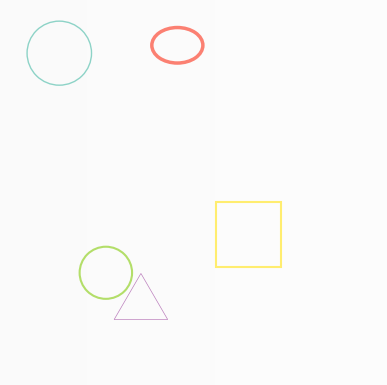[{"shape": "circle", "thickness": 1, "radius": 0.42, "center": [0.153, 0.862]}, {"shape": "oval", "thickness": 2.5, "radius": 0.33, "center": [0.458, 0.882]}, {"shape": "circle", "thickness": 1.5, "radius": 0.34, "center": [0.273, 0.291]}, {"shape": "triangle", "thickness": 0.5, "radius": 0.4, "center": [0.364, 0.21]}, {"shape": "square", "thickness": 1.5, "radius": 0.42, "center": [0.642, 0.391]}]